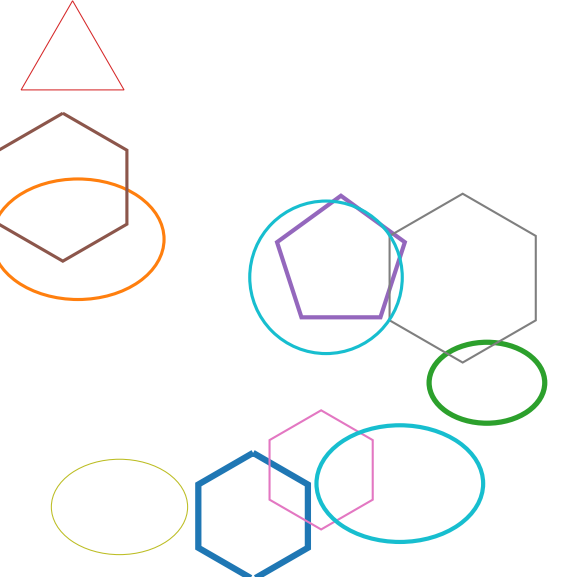[{"shape": "hexagon", "thickness": 3, "radius": 0.55, "center": [0.438, 0.105]}, {"shape": "oval", "thickness": 1.5, "radius": 0.75, "center": [0.135, 0.585]}, {"shape": "oval", "thickness": 2.5, "radius": 0.5, "center": [0.843, 0.336]}, {"shape": "triangle", "thickness": 0.5, "radius": 0.51, "center": [0.126, 0.895]}, {"shape": "pentagon", "thickness": 2, "radius": 0.58, "center": [0.59, 0.544]}, {"shape": "hexagon", "thickness": 1.5, "radius": 0.64, "center": [0.109, 0.675]}, {"shape": "hexagon", "thickness": 1, "radius": 0.52, "center": [0.556, 0.185]}, {"shape": "hexagon", "thickness": 1, "radius": 0.73, "center": [0.801, 0.518]}, {"shape": "oval", "thickness": 0.5, "radius": 0.59, "center": [0.207, 0.121]}, {"shape": "circle", "thickness": 1.5, "radius": 0.66, "center": [0.565, 0.519]}, {"shape": "oval", "thickness": 2, "radius": 0.72, "center": [0.692, 0.162]}]